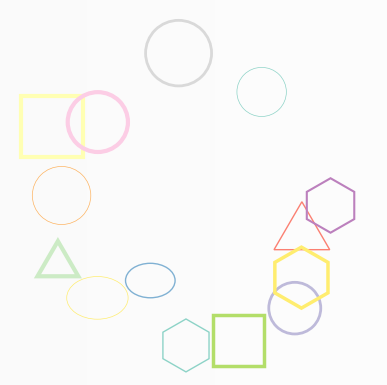[{"shape": "circle", "thickness": 0.5, "radius": 0.32, "center": [0.675, 0.761]}, {"shape": "hexagon", "thickness": 1, "radius": 0.34, "center": [0.48, 0.103]}, {"shape": "square", "thickness": 3, "radius": 0.4, "center": [0.135, 0.671]}, {"shape": "circle", "thickness": 2, "radius": 0.34, "center": [0.761, 0.2]}, {"shape": "triangle", "thickness": 1, "radius": 0.41, "center": [0.779, 0.393]}, {"shape": "oval", "thickness": 1, "radius": 0.32, "center": [0.388, 0.271]}, {"shape": "circle", "thickness": 0.5, "radius": 0.38, "center": [0.159, 0.492]}, {"shape": "square", "thickness": 2.5, "radius": 0.33, "center": [0.616, 0.116]}, {"shape": "circle", "thickness": 3, "radius": 0.39, "center": [0.252, 0.683]}, {"shape": "circle", "thickness": 2, "radius": 0.43, "center": [0.461, 0.862]}, {"shape": "hexagon", "thickness": 1.5, "radius": 0.35, "center": [0.853, 0.466]}, {"shape": "triangle", "thickness": 3, "radius": 0.3, "center": [0.149, 0.313]}, {"shape": "hexagon", "thickness": 2.5, "radius": 0.4, "center": [0.778, 0.279]}, {"shape": "oval", "thickness": 0.5, "radius": 0.4, "center": [0.251, 0.226]}]